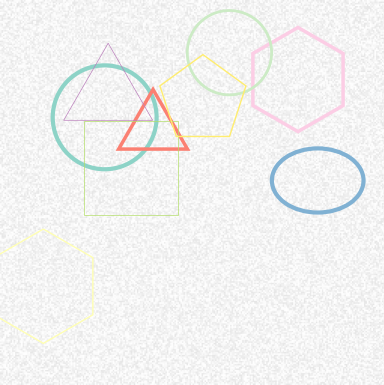[{"shape": "circle", "thickness": 3, "radius": 0.67, "center": [0.272, 0.695]}, {"shape": "hexagon", "thickness": 1, "radius": 0.74, "center": [0.113, 0.257]}, {"shape": "triangle", "thickness": 2.5, "radius": 0.52, "center": [0.397, 0.664]}, {"shape": "oval", "thickness": 3, "radius": 0.6, "center": [0.825, 0.531]}, {"shape": "square", "thickness": 0.5, "radius": 0.61, "center": [0.341, 0.563]}, {"shape": "hexagon", "thickness": 2.5, "radius": 0.68, "center": [0.774, 0.793]}, {"shape": "triangle", "thickness": 0.5, "radius": 0.67, "center": [0.281, 0.754]}, {"shape": "circle", "thickness": 2, "radius": 0.55, "center": [0.596, 0.863]}, {"shape": "pentagon", "thickness": 1, "radius": 0.59, "center": [0.527, 0.741]}]